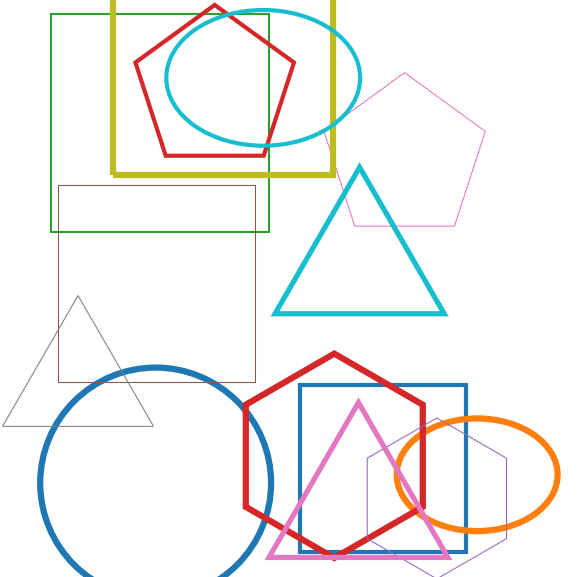[{"shape": "circle", "thickness": 3, "radius": 1.0, "center": [0.27, 0.163]}, {"shape": "square", "thickness": 2, "radius": 0.72, "center": [0.663, 0.188]}, {"shape": "oval", "thickness": 3, "radius": 0.7, "center": [0.826, 0.177]}, {"shape": "square", "thickness": 1, "radius": 0.95, "center": [0.277, 0.787]}, {"shape": "pentagon", "thickness": 2, "radius": 0.72, "center": [0.372, 0.846]}, {"shape": "hexagon", "thickness": 3, "radius": 0.88, "center": [0.579, 0.21]}, {"shape": "hexagon", "thickness": 0.5, "radius": 0.7, "center": [0.757, 0.136]}, {"shape": "square", "thickness": 0.5, "radius": 0.85, "center": [0.27, 0.508]}, {"shape": "triangle", "thickness": 2.5, "radius": 0.89, "center": [0.621, 0.123]}, {"shape": "pentagon", "thickness": 0.5, "radius": 0.73, "center": [0.701, 0.726]}, {"shape": "triangle", "thickness": 0.5, "radius": 0.75, "center": [0.135, 0.336]}, {"shape": "square", "thickness": 3, "radius": 0.95, "center": [0.386, 0.886]}, {"shape": "oval", "thickness": 2, "radius": 0.84, "center": [0.456, 0.864]}, {"shape": "triangle", "thickness": 2.5, "radius": 0.85, "center": [0.623, 0.54]}]